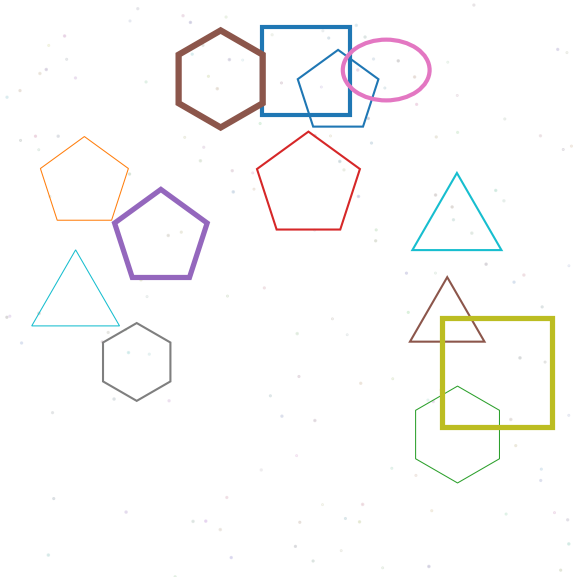[{"shape": "pentagon", "thickness": 1, "radius": 0.37, "center": [0.585, 0.839]}, {"shape": "square", "thickness": 2, "radius": 0.38, "center": [0.529, 0.877]}, {"shape": "pentagon", "thickness": 0.5, "radius": 0.4, "center": [0.146, 0.683]}, {"shape": "hexagon", "thickness": 0.5, "radius": 0.42, "center": [0.792, 0.247]}, {"shape": "pentagon", "thickness": 1, "radius": 0.47, "center": [0.534, 0.677]}, {"shape": "pentagon", "thickness": 2.5, "radius": 0.42, "center": [0.279, 0.587]}, {"shape": "hexagon", "thickness": 3, "radius": 0.42, "center": [0.382, 0.862]}, {"shape": "triangle", "thickness": 1, "radius": 0.37, "center": [0.774, 0.445]}, {"shape": "oval", "thickness": 2, "radius": 0.38, "center": [0.669, 0.878]}, {"shape": "hexagon", "thickness": 1, "radius": 0.34, "center": [0.237, 0.372]}, {"shape": "square", "thickness": 2.5, "radius": 0.47, "center": [0.86, 0.354]}, {"shape": "triangle", "thickness": 0.5, "radius": 0.44, "center": [0.131, 0.479]}, {"shape": "triangle", "thickness": 1, "radius": 0.45, "center": [0.791, 0.611]}]